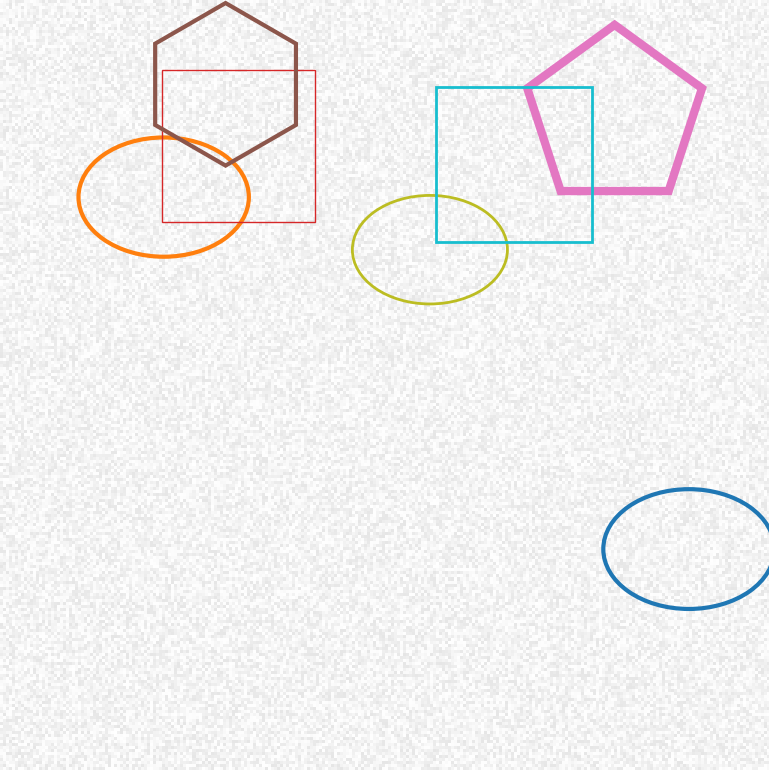[{"shape": "oval", "thickness": 1.5, "radius": 0.56, "center": [0.895, 0.287]}, {"shape": "oval", "thickness": 1.5, "radius": 0.55, "center": [0.213, 0.744]}, {"shape": "square", "thickness": 0.5, "radius": 0.49, "center": [0.31, 0.811]}, {"shape": "hexagon", "thickness": 1.5, "radius": 0.53, "center": [0.293, 0.89]}, {"shape": "pentagon", "thickness": 3, "radius": 0.6, "center": [0.798, 0.848]}, {"shape": "oval", "thickness": 1, "radius": 0.5, "center": [0.558, 0.676]}, {"shape": "square", "thickness": 1, "radius": 0.51, "center": [0.667, 0.787]}]